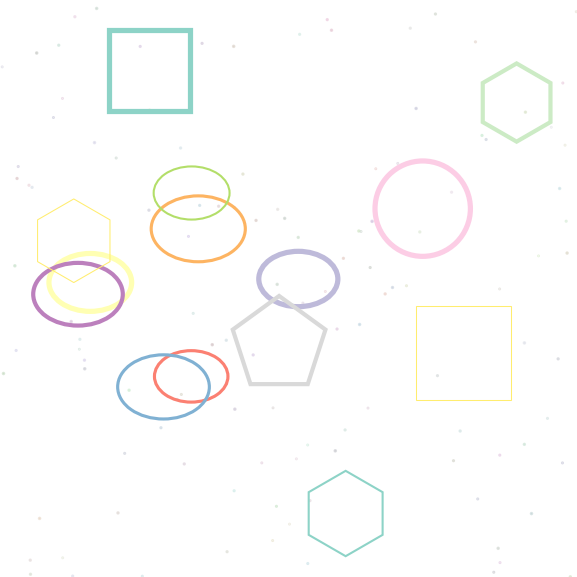[{"shape": "square", "thickness": 2.5, "radius": 0.35, "center": [0.259, 0.877]}, {"shape": "hexagon", "thickness": 1, "radius": 0.37, "center": [0.599, 0.11]}, {"shape": "oval", "thickness": 2.5, "radius": 0.36, "center": [0.156, 0.51]}, {"shape": "oval", "thickness": 2.5, "radius": 0.34, "center": [0.517, 0.516]}, {"shape": "oval", "thickness": 1.5, "radius": 0.32, "center": [0.331, 0.347]}, {"shape": "oval", "thickness": 1.5, "radius": 0.4, "center": [0.283, 0.329]}, {"shape": "oval", "thickness": 1.5, "radius": 0.41, "center": [0.343, 0.603]}, {"shape": "oval", "thickness": 1, "radius": 0.33, "center": [0.332, 0.665]}, {"shape": "circle", "thickness": 2.5, "radius": 0.41, "center": [0.732, 0.638]}, {"shape": "pentagon", "thickness": 2, "radius": 0.42, "center": [0.483, 0.402]}, {"shape": "oval", "thickness": 2, "radius": 0.39, "center": [0.135, 0.49]}, {"shape": "hexagon", "thickness": 2, "radius": 0.34, "center": [0.895, 0.822]}, {"shape": "hexagon", "thickness": 0.5, "radius": 0.36, "center": [0.128, 0.582]}, {"shape": "square", "thickness": 0.5, "radius": 0.41, "center": [0.802, 0.388]}]